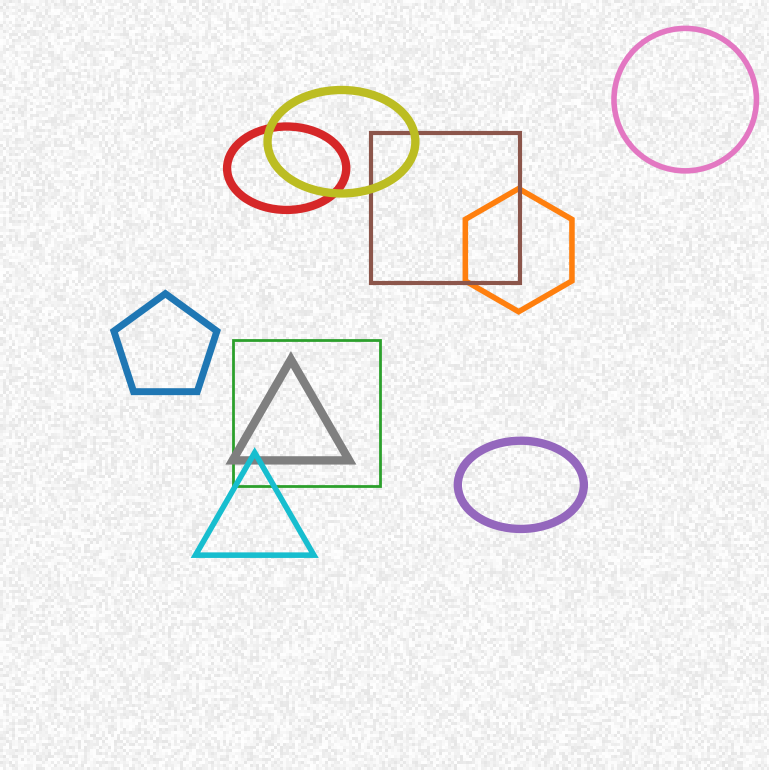[{"shape": "pentagon", "thickness": 2.5, "radius": 0.35, "center": [0.215, 0.548]}, {"shape": "hexagon", "thickness": 2, "radius": 0.4, "center": [0.674, 0.675]}, {"shape": "square", "thickness": 1, "radius": 0.47, "center": [0.398, 0.464]}, {"shape": "oval", "thickness": 3, "radius": 0.39, "center": [0.372, 0.782]}, {"shape": "oval", "thickness": 3, "radius": 0.41, "center": [0.676, 0.37]}, {"shape": "square", "thickness": 1.5, "radius": 0.49, "center": [0.578, 0.73]}, {"shape": "circle", "thickness": 2, "radius": 0.46, "center": [0.89, 0.871]}, {"shape": "triangle", "thickness": 3, "radius": 0.44, "center": [0.378, 0.446]}, {"shape": "oval", "thickness": 3, "radius": 0.48, "center": [0.443, 0.816]}, {"shape": "triangle", "thickness": 2, "radius": 0.44, "center": [0.331, 0.323]}]